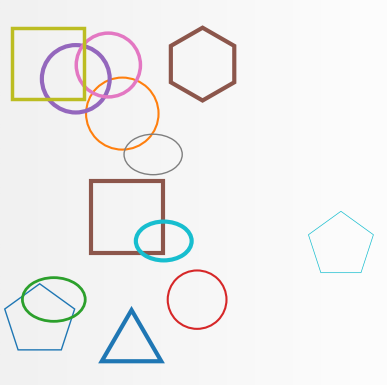[{"shape": "triangle", "thickness": 3, "radius": 0.44, "center": [0.339, 0.106]}, {"shape": "pentagon", "thickness": 1, "radius": 0.47, "center": [0.102, 0.168]}, {"shape": "circle", "thickness": 1.5, "radius": 0.47, "center": [0.316, 0.705]}, {"shape": "oval", "thickness": 2, "radius": 0.41, "center": [0.139, 0.222]}, {"shape": "circle", "thickness": 1.5, "radius": 0.38, "center": [0.509, 0.222]}, {"shape": "circle", "thickness": 3, "radius": 0.44, "center": [0.196, 0.795]}, {"shape": "square", "thickness": 3, "radius": 0.47, "center": [0.328, 0.436]}, {"shape": "hexagon", "thickness": 3, "radius": 0.47, "center": [0.523, 0.834]}, {"shape": "circle", "thickness": 2.5, "radius": 0.41, "center": [0.28, 0.831]}, {"shape": "oval", "thickness": 1, "radius": 0.38, "center": [0.395, 0.599]}, {"shape": "square", "thickness": 2.5, "radius": 0.46, "center": [0.124, 0.836]}, {"shape": "pentagon", "thickness": 0.5, "radius": 0.44, "center": [0.88, 0.363]}, {"shape": "oval", "thickness": 3, "radius": 0.36, "center": [0.423, 0.374]}]